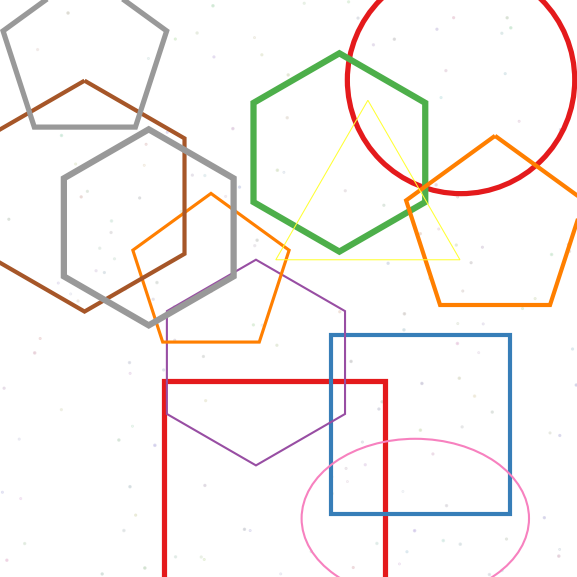[{"shape": "square", "thickness": 2.5, "radius": 0.96, "center": [0.475, 0.149]}, {"shape": "circle", "thickness": 2.5, "radius": 0.98, "center": [0.798, 0.861]}, {"shape": "square", "thickness": 2, "radius": 0.77, "center": [0.728, 0.264]}, {"shape": "hexagon", "thickness": 3, "radius": 0.86, "center": [0.588, 0.735]}, {"shape": "hexagon", "thickness": 1, "radius": 0.89, "center": [0.443, 0.371]}, {"shape": "pentagon", "thickness": 1.5, "radius": 0.71, "center": [0.365, 0.522]}, {"shape": "pentagon", "thickness": 2, "radius": 0.81, "center": [0.857, 0.602]}, {"shape": "triangle", "thickness": 0.5, "radius": 0.92, "center": [0.637, 0.641]}, {"shape": "hexagon", "thickness": 2, "radius": 1.0, "center": [0.146, 0.66]}, {"shape": "oval", "thickness": 1, "radius": 0.98, "center": [0.719, 0.102]}, {"shape": "hexagon", "thickness": 3, "radius": 0.85, "center": [0.258, 0.605]}, {"shape": "pentagon", "thickness": 2.5, "radius": 0.74, "center": [0.147, 0.9]}]